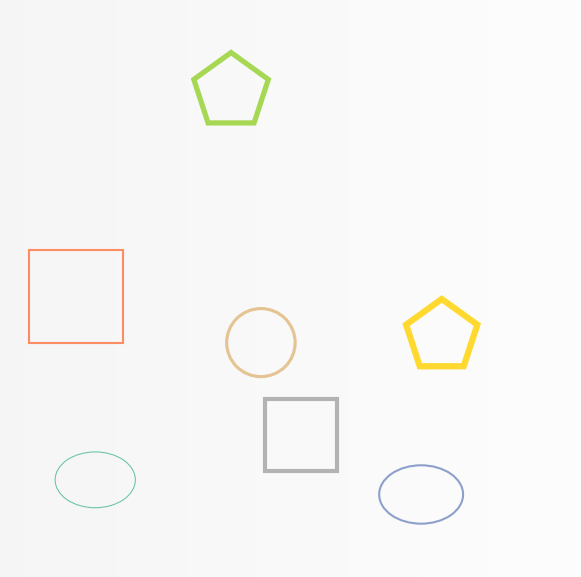[{"shape": "oval", "thickness": 0.5, "radius": 0.35, "center": [0.164, 0.168]}, {"shape": "square", "thickness": 1, "radius": 0.4, "center": [0.13, 0.486]}, {"shape": "oval", "thickness": 1, "radius": 0.36, "center": [0.725, 0.143]}, {"shape": "pentagon", "thickness": 2.5, "radius": 0.34, "center": [0.398, 0.841]}, {"shape": "pentagon", "thickness": 3, "radius": 0.32, "center": [0.76, 0.417]}, {"shape": "circle", "thickness": 1.5, "radius": 0.29, "center": [0.449, 0.406]}, {"shape": "square", "thickness": 2, "radius": 0.31, "center": [0.518, 0.246]}]